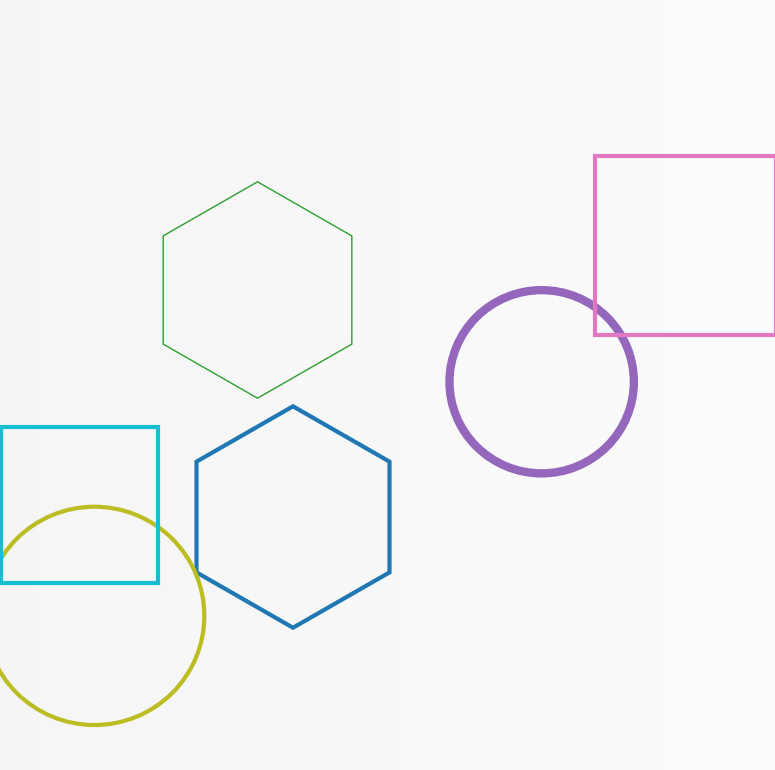[{"shape": "hexagon", "thickness": 1.5, "radius": 0.72, "center": [0.378, 0.329]}, {"shape": "hexagon", "thickness": 0.5, "radius": 0.7, "center": [0.332, 0.623]}, {"shape": "circle", "thickness": 3, "radius": 0.59, "center": [0.699, 0.504]}, {"shape": "square", "thickness": 1.5, "radius": 0.58, "center": [0.884, 0.681]}, {"shape": "circle", "thickness": 1.5, "radius": 0.71, "center": [0.122, 0.2]}, {"shape": "square", "thickness": 1.5, "radius": 0.51, "center": [0.102, 0.344]}]